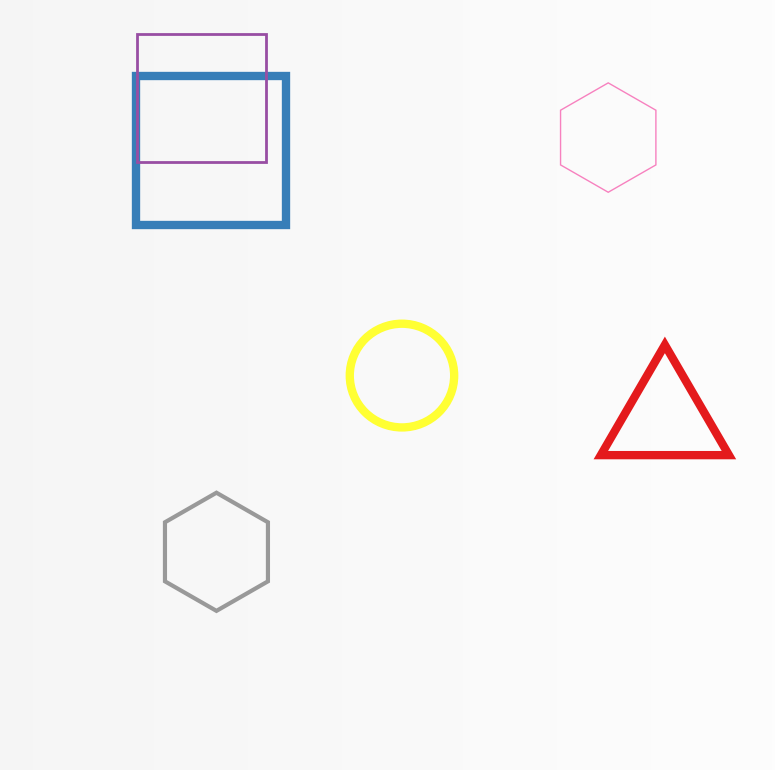[{"shape": "triangle", "thickness": 3, "radius": 0.48, "center": [0.858, 0.457]}, {"shape": "square", "thickness": 3, "radius": 0.48, "center": [0.273, 0.805]}, {"shape": "square", "thickness": 1, "radius": 0.42, "center": [0.26, 0.872]}, {"shape": "circle", "thickness": 3, "radius": 0.34, "center": [0.519, 0.512]}, {"shape": "hexagon", "thickness": 0.5, "radius": 0.36, "center": [0.785, 0.821]}, {"shape": "hexagon", "thickness": 1.5, "radius": 0.38, "center": [0.279, 0.283]}]